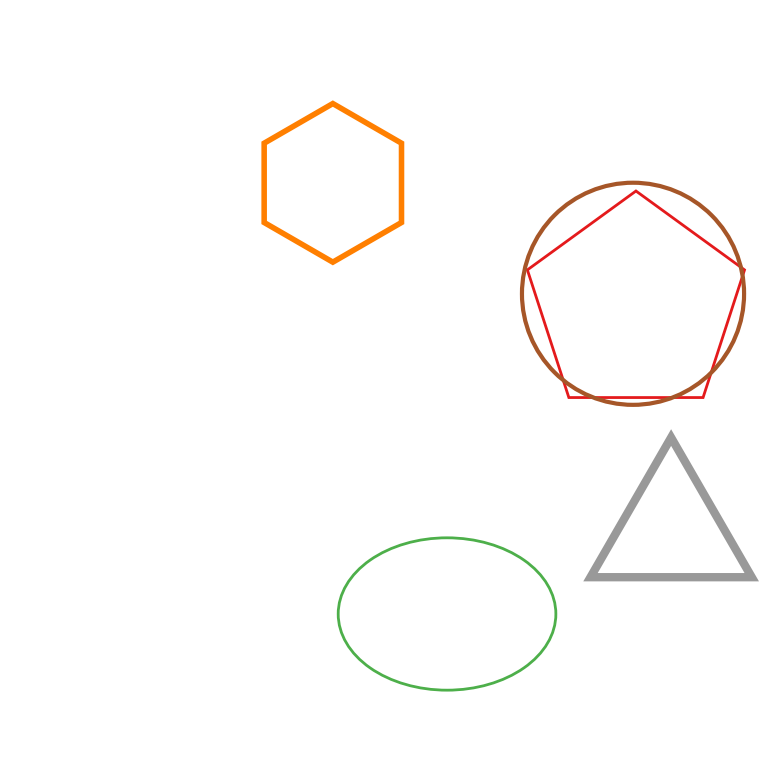[{"shape": "pentagon", "thickness": 1, "radius": 0.74, "center": [0.826, 0.604]}, {"shape": "oval", "thickness": 1, "radius": 0.71, "center": [0.581, 0.203]}, {"shape": "hexagon", "thickness": 2, "radius": 0.51, "center": [0.432, 0.763]}, {"shape": "circle", "thickness": 1.5, "radius": 0.72, "center": [0.822, 0.618]}, {"shape": "triangle", "thickness": 3, "radius": 0.6, "center": [0.872, 0.311]}]